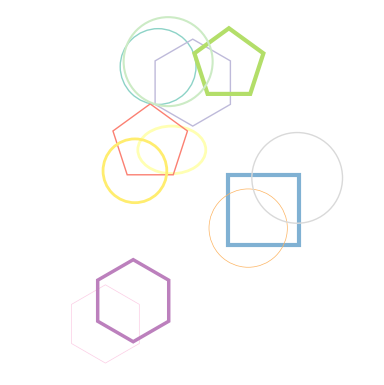[{"shape": "circle", "thickness": 1, "radius": 0.49, "center": [0.411, 0.827]}, {"shape": "oval", "thickness": 2, "radius": 0.44, "center": [0.446, 0.611]}, {"shape": "hexagon", "thickness": 1, "radius": 0.56, "center": [0.501, 0.785]}, {"shape": "pentagon", "thickness": 1, "radius": 0.51, "center": [0.39, 0.628]}, {"shape": "square", "thickness": 3, "radius": 0.46, "center": [0.684, 0.455]}, {"shape": "circle", "thickness": 0.5, "radius": 0.51, "center": [0.645, 0.408]}, {"shape": "pentagon", "thickness": 3, "radius": 0.47, "center": [0.595, 0.832]}, {"shape": "hexagon", "thickness": 0.5, "radius": 0.51, "center": [0.274, 0.159]}, {"shape": "circle", "thickness": 1, "radius": 0.59, "center": [0.772, 0.538]}, {"shape": "hexagon", "thickness": 2.5, "radius": 0.53, "center": [0.346, 0.219]}, {"shape": "circle", "thickness": 1.5, "radius": 0.58, "center": [0.437, 0.84]}, {"shape": "circle", "thickness": 2, "radius": 0.41, "center": [0.35, 0.556]}]